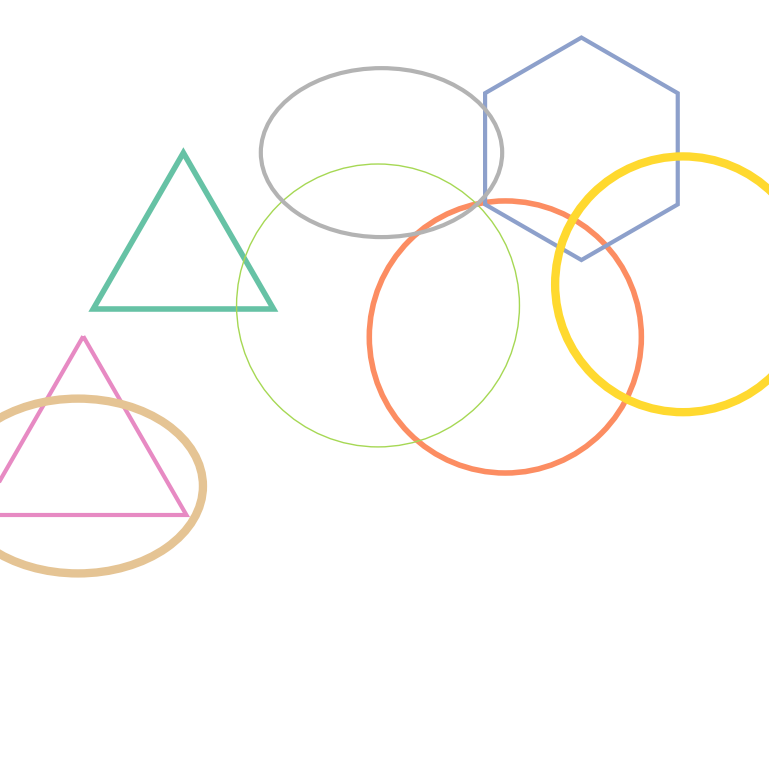[{"shape": "triangle", "thickness": 2, "radius": 0.68, "center": [0.238, 0.666]}, {"shape": "circle", "thickness": 2, "radius": 0.88, "center": [0.656, 0.562]}, {"shape": "hexagon", "thickness": 1.5, "radius": 0.72, "center": [0.755, 0.807]}, {"shape": "triangle", "thickness": 1.5, "radius": 0.77, "center": [0.108, 0.409]}, {"shape": "circle", "thickness": 0.5, "radius": 0.92, "center": [0.491, 0.603]}, {"shape": "circle", "thickness": 3, "radius": 0.83, "center": [0.887, 0.631]}, {"shape": "oval", "thickness": 3, "radius": 0.81, "center": [0.101, 0.369]}, {"shape": "oval", "thickness": 1.5, "radius": 0.78, "center": [0.495, 0.802]}]